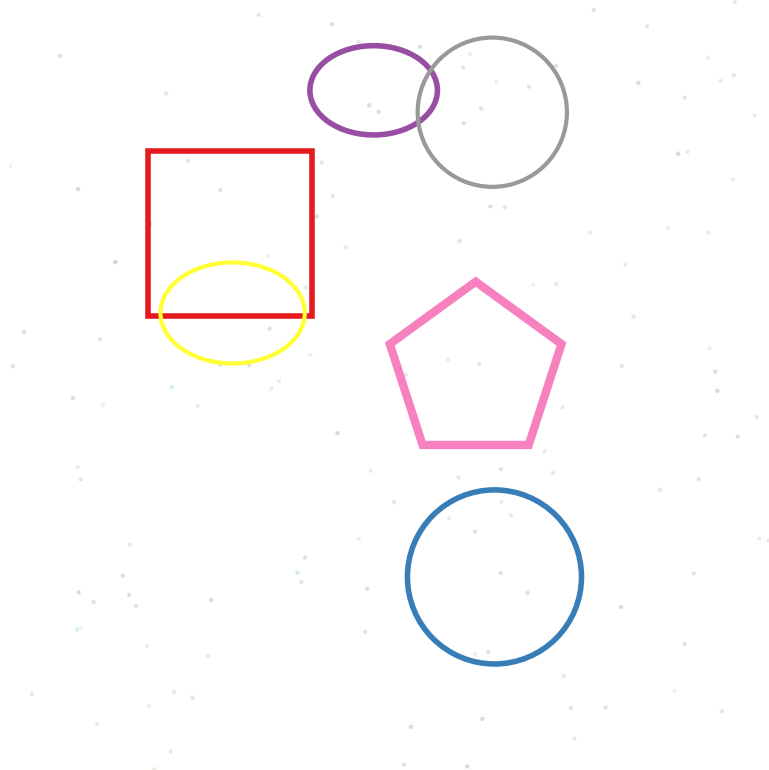[{"shape": "square", "thickness": 2, "radius": 0.53, "center": [0.299, 0.697]}, {"shape": "circle", "thickness": 2, "radius": 0.57, "center": [0.642, 0.251]}, {"shape": "oval", "thickness": 2, "radius": 0.41, "center": [0.485, 0.883]}, {"shape": "oval", "thickness": 1.5, "radius": 0.47, "center": [0.302, 0.594]}, {"shape": "pentagon", "thickness": 3, "radius": 0.59, "center": [0.618, 0.517]}, {"shape": "circle", "thickness": 1.5, "radius": 0.48, "center": [0.639, 0.854]}]